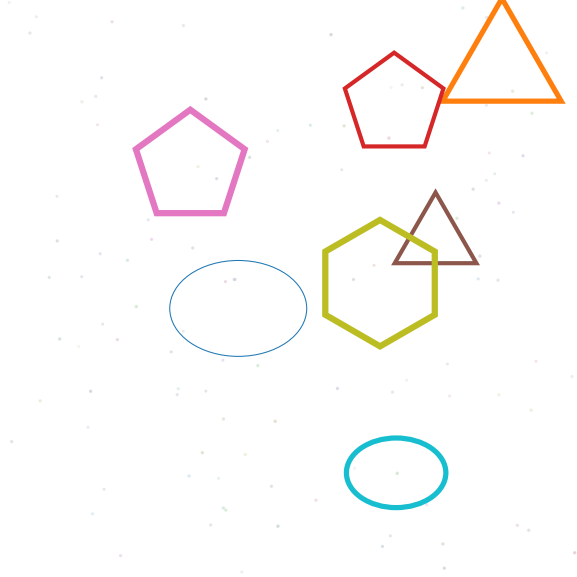[{"shape": "oval", "thickness": 0.5, "radius": 0.59, "center": [0.413, 0.465]}, {"shape": "triangle", "thickness": 2.5, "radius": 0.59, "center": [0.869, 0.883]}, {"shape": "pentagon", "thickness": 2, "radius": 0.45, "center": [0.683, 0.818]}, {"shape": "triangle", "thickness": 2, "radius": 0.41, "center": [0.754, 0.584]}, {"shape": "pentagon", "thickness": 3, "radius": 0.5, "center": [0.33, 0.71]}, {"shape": "hexagon", "thickness": 3, "radius": 0.55, "center": [0.658, 0.509]}, {"shape": "oval", "thickness": 2.5, "radius": 0.43, "center": [0.686, 0.18]}]